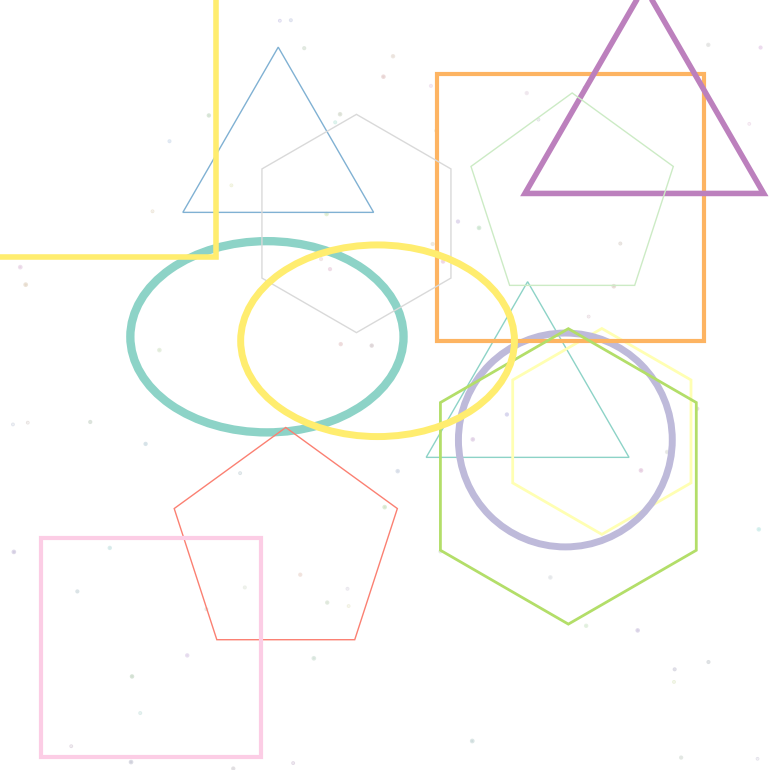[{"shape": "oval", "thickness": 3, "radius": 0.89, "center": [0.347, 0.563]}, {"shape": "triangle", "thickness": 0.5, "radius": 0.76, "center": [0.685, 0.482]}, {"shape": "hexagon", "thickness": 1, "radius": 0.67, "center": [0.782, 0.44]}, {"shape": "circle", "thickness": 2.5, "radius": 0.69, "center": [0.734, 0.429]}, {"shape": "pentagon", "thickness": 0.5, "radius": 0.76, "center": [0.371, 0.292]}, {"shape": "triangle", "thickness": 0.5, "radius": 0.72, "center": [0.361, 0.796]}, {"shape": "square", "thickness": 1.5, "radius": 0.87, "center": [0.741, 0.731]}, {"shape": "hexagon", "thickness": 1, "radius": 0.96, "center": [0.738, 0.381]}, {"shape": "square", "thickness": 1.5, "radius": 0.71, "center": [0.196, 0.159]}, {"shape": "hexagon", "thickness": 0.5, "radius": 0.71, "center": [0.463, 0.71]}, {"shape": "triangle", "thickness": 2, "radius": 0.9, "center": [0.837, 0.838]}, {"shape": "pentagon", "thickness": 0.5, "radius": 0.69, "center": [0.743, 0.741]}, {"shape": "square", "thickness": 2, "radius": 0.89, "center": [0.102, 0.845]}, {"shape": "oval", "thickness": 2.5, "radius": 0.89, "center": [0.49, 0.557]}]